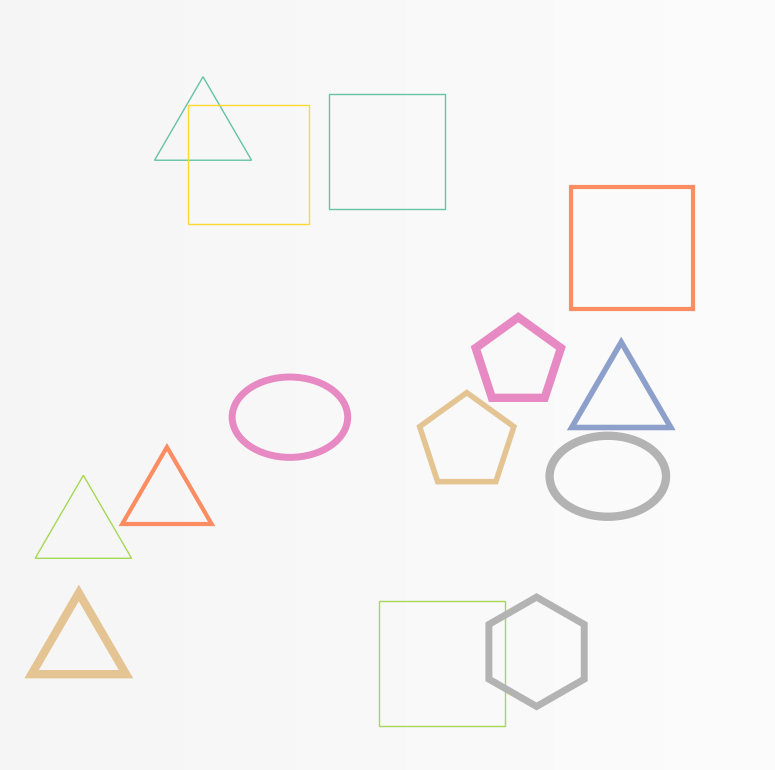[{"shape": "triangle", "thickness": 0.5, "radius": 0.36, "center": [0.262, 0.828]}, {"shape": "square", "thickness": 0.5, "radius": 0.37, "center": [0.499, 0.803]}, {"shape": "square", "thickness": 1.5, "radius": 0.4, "center": [0.816, 0.678]}, {"shape": "triangle", "thickness": 1.5, "radius": 0.33, "center": [0.215, 0.353]}, {"shape": "triangle", "thickness": 2, "radius": 0.37, "center": [0.802, 0.482]}, {"shape": "oval", "thickness": 2.5, "radius": 0.37, "center": [0.374, 0.458]}, {"shape": "pentagon", "thickness": 3, "radius": 0.29, "center": [0.669, 0.53]}, {"shape": "square", "thickness": 0.5, "radius": 0.41, "center": [0.57, 0.138]}, {"shape": "triangle", "thickness": 0.5, "radius": 0.36, "center": [0.108, 0.311]}, {"shape": "square", "thickness": 0.5, "radius": 0.39, "center": [0.32, 0.786]}, {"shape": "triangle", "thickness": 3, "radius": 0.35, "center": [0.102, 0.16]}, {"shape": "pentagon", "thickness": 2, "radius": 0.32, "center": [0.602, 0.426]}, {"shape": "oval", "thickness": 3, "radius": 0.38, "center": [0.784, 0.381]}, {"shape": "hexagon", "thickness": 2.5, "radius": 0.36, "center": [0.692, 0.154]}]